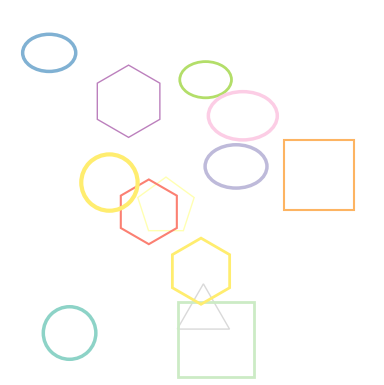[{"shape": "circle", "thickness": 2.5, "radius": 0.34, "center": [0.181, 0.135]}, {"shape": "pentagon", "thickness": 1, "radius": 0.38, "center": [0.431, 0.463]}, {"shape": "oval", "thickness": 2.5, "radius": 0.4, "center": [0.613, 0.568]}, {"shape": "hexagon", "thickness": 1.5, "radius": 0.42, "center": [0.387, 0.45]}, {"shape": "oval", "thickness": 2.5, "radius": 0.34, "center": [0.128, 0.863]}, {"shape": "square", "thickness": 1.5, "radius": 0.45, "center": [0.829, 0.546]}, {"shape": "oval", "thickness": 2, "radius": 0.34, "center": [0.534, 0.793]}, {"shape": "oval", "thickness": 2.5, "radius": 0.45, "center": [0.631, 0.699]}, {"shape": "triangle", "thickness": 1, "radius": 0.39, "center": [0.528, 0.184]}, {"shape": "hexagon", "thickness": 1, "radius": 0.47, "center": [0.334, 0.737]}, {"shape": "square", "thickness": 2, "radius": 0.49, "center": [0.562, 0.118]}, {"shape": "hexagon", "thickness": 2, "radius": 0.43, "center": [0.522, 0.296]}, {"shape": "circle", "thickness": 3, "radius": 0.37, "center": [0.284, 0.526]}]